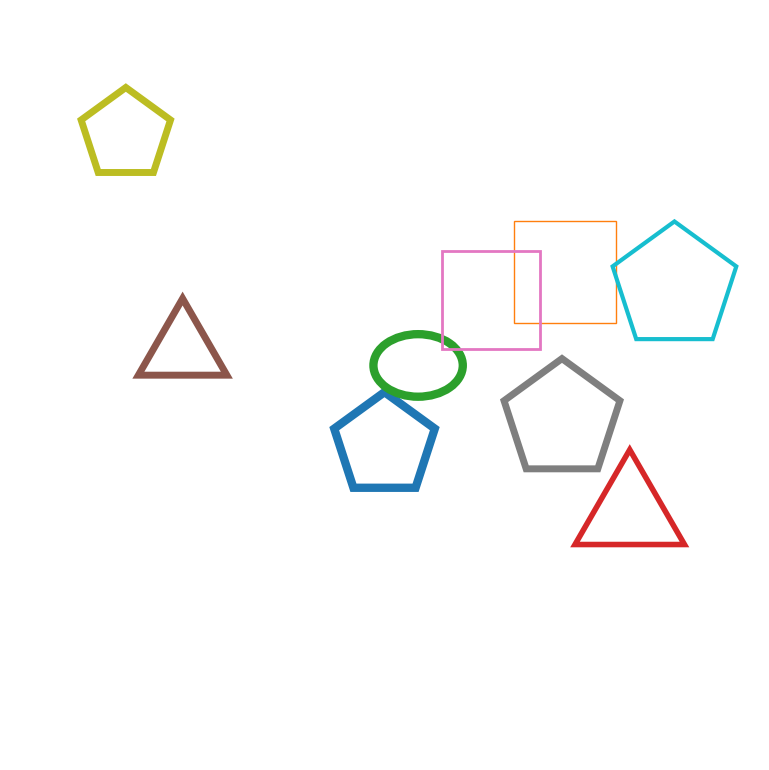[{"shape": "pentagon", "thickness": 3, "radius": 0.34, "center": [0.499, 0.422]}, {"shape": "square", "thickness": 0.5, "radius": 0.33, "center": [0.734, 0.647]}, {"shape": "oval", "thickness": 3, "radius": 0.29, "center": [0.543, 0.525]}, {"shape": "triangle", "thickness": 2, "radius": 0.41, "center": [0.818, 0.334]}, {"shape": "triangle", "thickness": 2.5, "radius": 0.33, "center": [0.237, 0.546]}, {"shape": "square", "thickness": 1, "radius": 0.32, "center": [0.637, 0.611]}, {"shape": "pentagon", "thickness": 2.5, "radius": 0.4, "center": [0.73, 0.455]}, {"shape": "pentagon", "thickness": 2.5, "radius": 0.31, "center": [0.163, 0.825]}, {"shape": "pentagon", "thickness": 1.5, "radius": 0.42, "center": [0.876, 0.628]}]